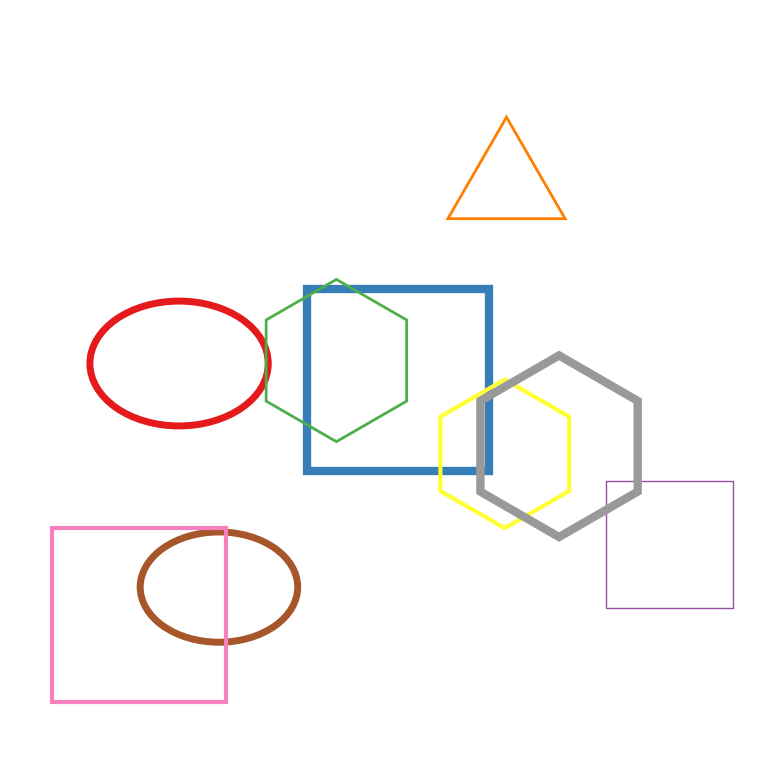[{"shape": "oval", "thickness": 2.5, "radius": 0.58, "center": [0.233, 0.528]}, {"shape": "square", "thickness": 3, "radius": 0.59, "center": [0.517, 0.506]}, {"shape": "hexagon", "thickness": 1, "radius": 0.53, "center": [0.437, 0.532]}, {"shape": "square", "thickness": 0.5, "radius": 0.41, "center": [0.87, 0.293]}, {"shape": "triangle", "thickness": 1, "radius": 0.44, "center": [0.658, 0.76]}, {"shape": "hexagon", "thickness": 1.5, "radius": 0.48, "center": [0.656, 0.411]}, {"shape": "oval", "thickness": 2.5, "radius": 0.51, "center": [0.284, 0.238]}, {"shape": "square", "thickness": 1.5, "radius": 0.57, "center": [0.181, 0.201]}, {"shape": "hexagon", "thickness": 3, "radius": 0.59, "center": [0.726, 0.42]}]